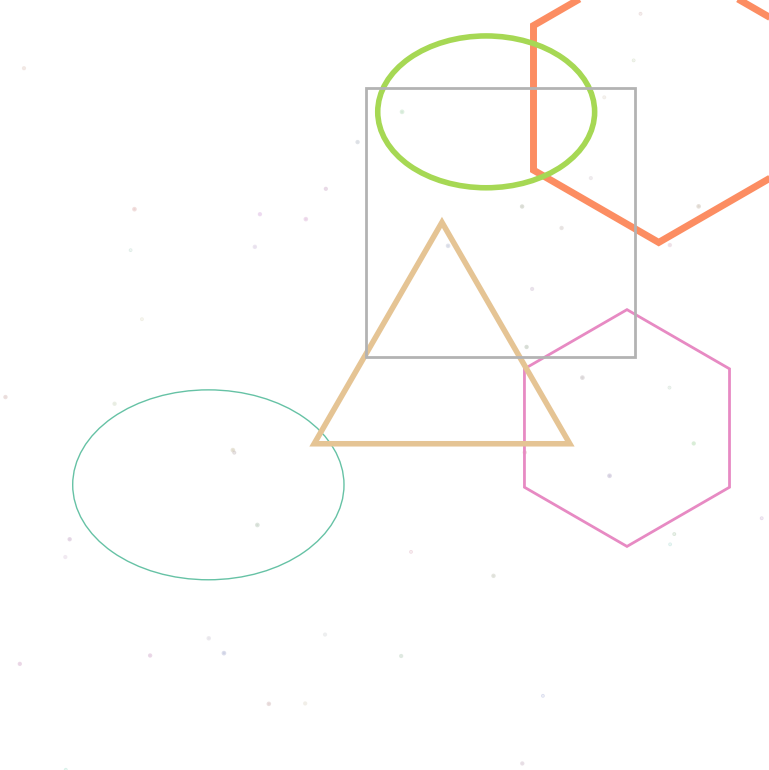[{"shape": "oval", "thickness": 0.5, "radius": 0.88, "center": [0.271, 0.37]}, {"shape": "hexagon", "thickness": 2.5, "radius": 0.94, "center": [0.855, 0.873]}, {"shape": "hexagon", "thickness": 1, "radius": 0.77, "center": [0.814, 0.444]}, {"shape": "oval", "thickness": 2, "radius": 0.7, "center": [0.631, 0.855]}, {"shape": "triangle", "thickness": 2, "radius": 0.96, "center": [0.574, 0.52]}, {"shape": "square", "thickness": 1, "radius": 0.87, "center": [0.65, 0.711]}]